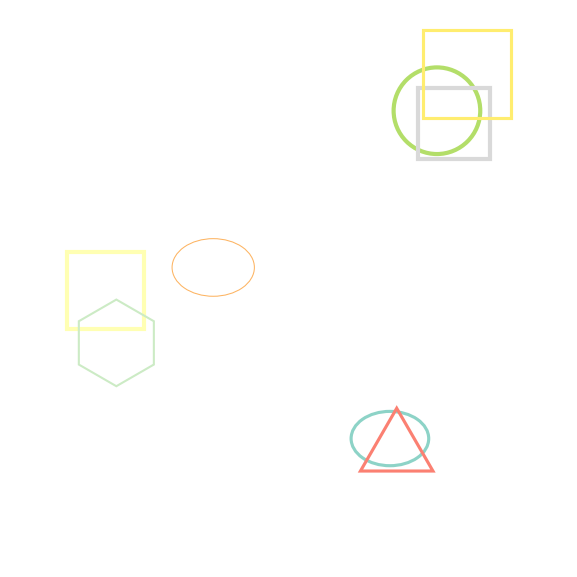[{"shape": "oval", "thickness": 1.5, "radius": 0.34, "center": [0.675, 0.24]}, {"shape": "square", "thickness": 2, "radius": 0.33, "center": [0.182, 0.496]}, {"shape": "triangle", "thickness": 1.5, "radius": 0.36, "center": [0.687, 0.22]}, {"shape": "oval", "thickness": 0.5, "radius": 0.36, "center": [0.369, 0.536]}, {"shape": "circle", "thickness": 2, "radius": 0.38, "center": [0.757, 0.807]}, {"shape": "square", "thickness": 2, "radius": 0.31, "center": [0.786, 0.786]}, {"shape": "hexagon", "thickness": 1, "radius": 0.38, "center": [0.201, 0.405]}, {"shape": "square", "thickness": 1.5, "radius": 0.38, "center": [0.809, 0.872]}]